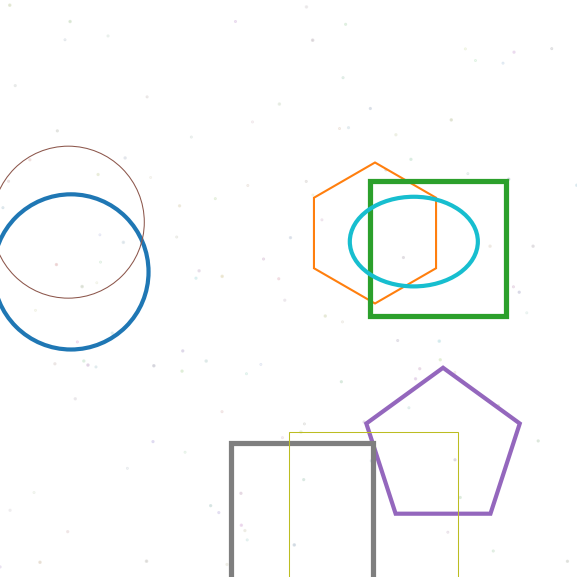[{"shape": "circle", "thickness": 2, "radius": 0.67, "center": [0.123, 0.528]}, {"shape": "hexagon", "thickness": 1, "radius": 0.61, "center": [0.649, 0.596]}, {"shape": "square", "thickness": 2.5, "radius": 0.59, "center": [0.759, 0.569]}, {"shape": "pentagon", "thickness": 2, "radius": 0.7, "center": [0.767, 0.223]}, {"shape": "circle", "thickness": 0.5, "radius": 0.66, "center": [0.118, 0.614]}, {"shape": "square", "thickness": 2.5, "radius": 0.62, "center": [0.523, 0.109]}, {"shape": "square", "thickness": 0.5, "radius": 0.73, "center": [0.648, 0.105]}, {"shape": "oval", "thickness": 2, "radius": 0.55, "center": [0.717, 0.581]}]